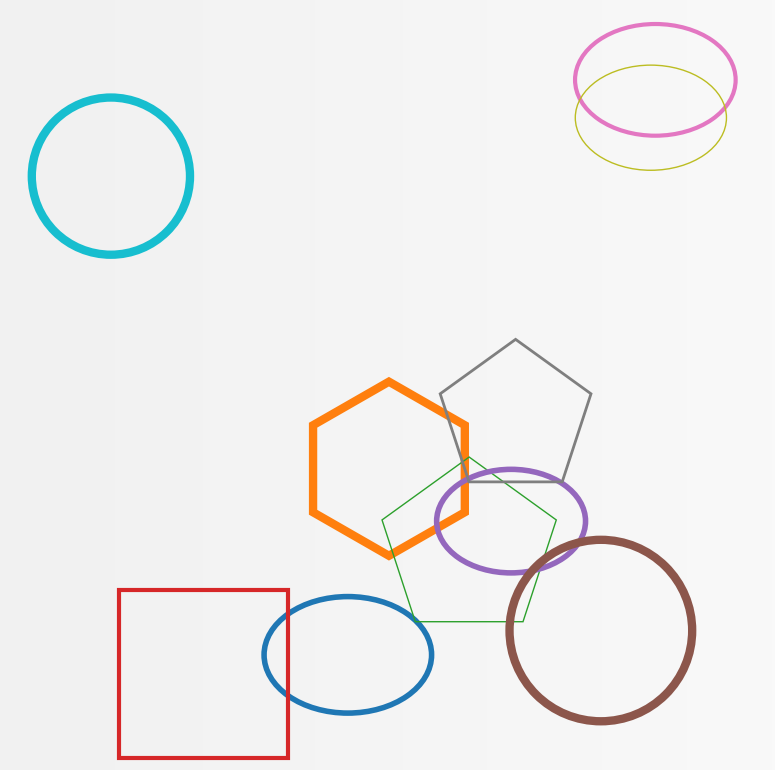[{"shape": "oval", "thickness": 2, "radius": 0.54, "center": [0.449, 0.15]}, {"shape": "hexagon", "thickness": 3, "radius": 0.57, "center": [0.502, 0.391]}, {"shape": "pentagon", "thickness": 0.5, "radius": 0.59, "center": [0.605, 0.288]}, {"shape": "square", "thickness": 1.5, "radius": 0.55, "center": [0.263, 0.124]}, {"shape": "oval", "thickness": 2, "radius": 0.48, "center": [0.659, 0.323]}, {"shape": "circle", "thickness": 3, "radius": 0.59, "center": [0.775, 0.181]}, {"shape": "oval", "thickness": 1.5, "radius": 0.52, "center": [0.846, 0.896]}, {"shape": "pentagon", "thickness": 1, "radius": 0.51, "center": [0.665, 0.457]}, {"shape": "oval", "thickness": 0.5, "radius": 0.49, "center": [0.84, 0.847]}, {"shape": "circle", "thickness": 3, "radius": 0.51, "center": [0.143, 0.771]}]